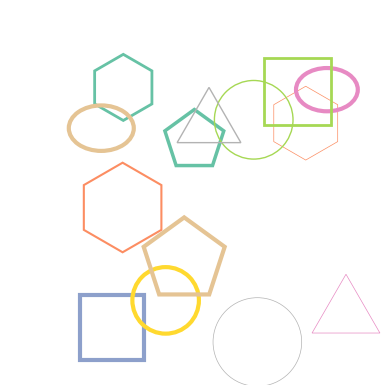[{"shape": "hexagon", "thickness": 2, "radius": 0.43, "center": [0.32, 0.773]}, {"shape": "pentagon", "thickness": 2.5, "radius": 0.4, "center": [0.505, 0.635]}, {"shape": "hexagon", "thickness": 1.5, "radius": 0.58, "center": [0.318, 0.461]}, {"shape": "hexagon", "thickness": 0.5, "radius": 0.48, "center": [0.794, 0.68]}, {"shape": "square", "thickness": 3, "radius": 0.42, "center": [0.291, 0.149]}, {"shape": "oval", "thickness": 3, "radius": 0.4, "center": [0.849, 0.767]}, {"shape": "triangle", "thickness": 0.5, "radius": 0.51, "center": [0.899, 0.186]}, {"shape": "square", "thickness": 2, "radius": 0.44, "center": [0.772, 0.762]}, {"shape": "circle", "thickness": 1, "radius": 0.51, "center": [0.659, 0.689]}, {"shape": "circle", "thickness": 3, "radius": 0.43, "center": [0.43, 0.22]}, {"shape": "pentagon", "thickness": 3, "radius": 0.55, "center": [0.478, 0.325]}, {"shape": "oval", "thickness": 3, "radius": 0.42, "center": [0.263, 0.667]}, {"shape": "circle", "thickness": 0.5, "radius": 0.58, "center": [0.668, 0.112]}, {"shape": "triangle", "thickness": 1, "radius": 0.48, "center": [0.543, 0.677]}]